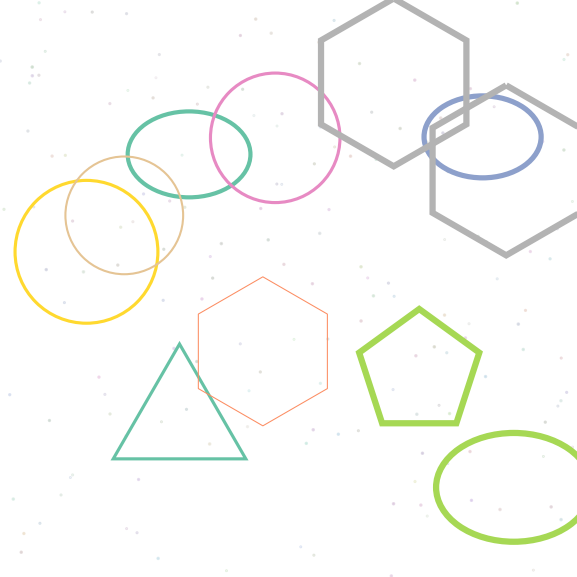[{"shape": "oval", "thickness": 2, "radius": 0.53, "center": [0.327, 0.732]}, {"shape": "triangle", "thickness": 1.5, "radius": 0.66, "center": [0.311, 0.271]}, {"shape": "hexagon", "thickness": 0.5, "radius": 0.65, "center": [0.455, 0.391]}, {"shape": "oval", "thickness": 2.5, "radius": 0.51, "center": [0.836, 0.762]}, {"shape": "circle", "thickness": 1.5, "radius": 0.56, "center": [0.477, 0.76]}, {"shape": "oval", "thickness": 3, "radius": 0.67, "center": [0.89, 0.155]}, {"shape": "pentagon", "thickness": 3, "radius": 0.55, "center": [0.726, 0.355]}, {"shape": "circle", "thickness": 1.5, "radius": 0.62, "center": [0.15, 0.563]}, {"shape": "circle", "thickness": 1, "radius": 0.51, "center": [0.215, 0.626]}, {"shape": "hexagon", "thickness": 3, "radius": 0.74, "center": [0.877, 0.704]}, {"shape": "hexagon", "thickness": 3, "radius": 0.73, "center": [0.682, 0.856]}]